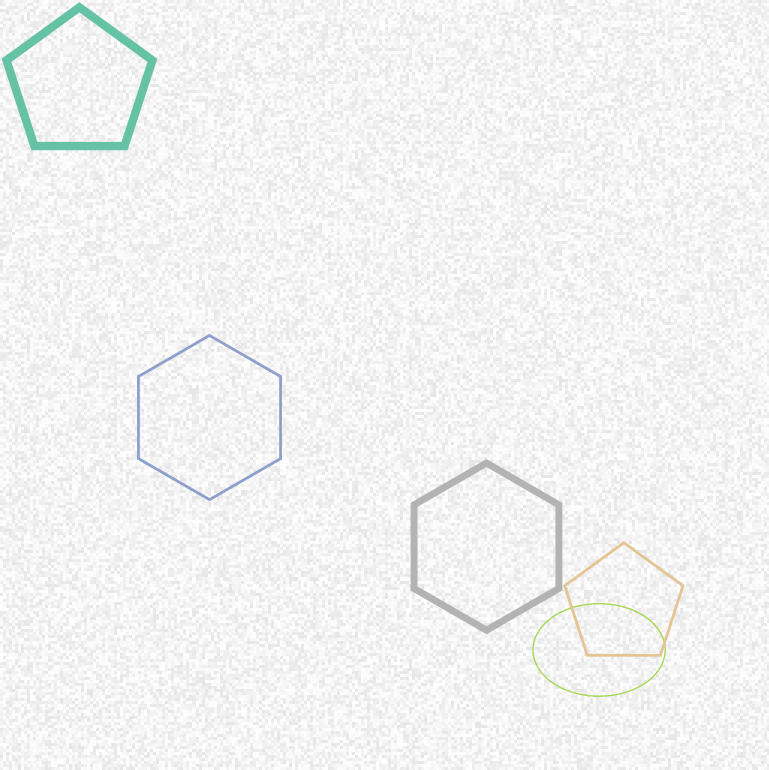[{"shape": "pentagon", "thickness": 3, "radius": 0.5, "center": [0.103, 0.891]}, {"shape": "hexagon", "thickness": 1, "radius": 0.53, "center": [0.272, 0.458]}, {"shape": "oval", "thickness": 0.5, "radius": 0.43, "center": [0.778, 0.156]}, {"shape": "pentagon", "thickness": 1, "radius": 0.4, "center": [0.81, 0.214]}, {"shape": "hexagon", "thickness": 2.5, "radius": 0.54, "center": [0.632, 0.29]}]